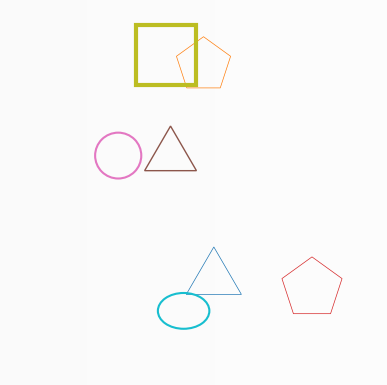[{"shape": "triangle", "thickness": 0.5, "radius": 0.41, "center": [0.552, 0.276]}, {"shape": "pentagon", "thickness": 0.5, "radius": 0.37, "center": [0.525, 0.831]}, {"shape": "pentagon", "thickness": 0.5, "radius": 0.41, "center": [0.805, 0.251]}, {"shape": "triangle", "thickness": 1, "radius": 0.39, "center": [0.44, 0.595]}, {"shape": "circle", "thickness": 1.5, "radius": 0.3, "center": [0.305, 0.596]}, {"shape": "square", "thickness": 3, "radius": 0.39, "center": [0.428, 0.858]}, {"shape": "oval", "thickness": 1.5, "radius": 0.33, "center": [0.474, 0.193]}]